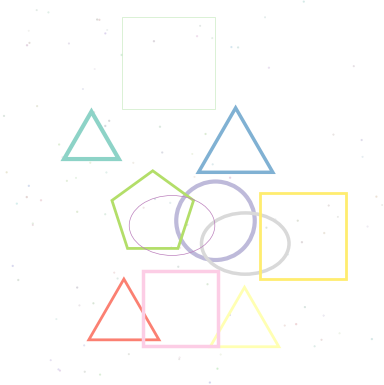[{"shape": "triangle", "thickness": 3, "radius": 0.41, "center": [0.238, 0.628]}, {"shape": "triangle", "thickness": 2, "radius": 0.51, "center": [0.635, 0.151]}, {"shape": "circle", "thickness": 3, "radius": 0.51, "center": [0.56, 0.427]}, {"shape": "triangle", "thickness": 2, "radius": 0.53, "center": [0.322, 0.17]}, {"shape": "triangle", "thickness": 2.5, "radius": 0.56, "center": [0.612, 0.608]}, {"shape": "pentagon", "thickness": 2, "radius": 0.56, "center": [0.397, 0.445]}, {"shape": "square", "thickness": 2.5, "radius": 0.49, "center": [0.469, 0.199]}, {"shape": "oval", "thickness": 2.5, "radius": 0.57, "center": [0.637, 0.367]}, {"shape": "oval", "thickness": 0.5, "radius": 0.56, "center": [0.447, 0.414]}, {"shape": "square", "thickness": 0.5, "radius": 0.6, "center": [0.437, 0.837]}, {"shape": "square", "thickness": 2, "radius": 0.56, "center": [0.788, 0.387]}]